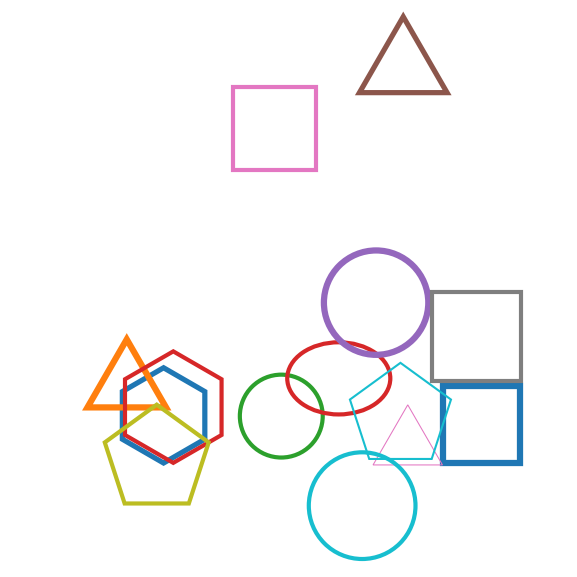[{"shape": "hexagon", "thickness": 2.5, "radius": 0.41, "center": [0.283, 0.28]}, {"shape": "square", "thickness": 3, "radius": 0.33, "center": [0.834, 0.263]}, {"shape": "triangle", "thickness": 3, "radius": 0.39, "center": [0.219, 0.333]}, {"shape": "circle", "thickness": 2, "radius": 0.36, "center": [0.487, 0.279]}, {"shape": "hexagon", "thickness": 2, "radius": 0.48, "center": [0.3, 0.294]}, {"shape": "oval", "thickness": 2, "radius": 0.45, "center": [0.587, 0.344]}, {"shape": "circle", "thickness": 3, "radius": 0.45, "center": [0.651, 0.475]}, {"shape": "triangle", "thickness": 2.5, "radius": 0.44, "center": [0.698, 0.883]}, {"shape": "triangle", "thickness": 0.5, "radius": 0.35, "center": [0.706, 0.229]}, {"shape": "square", "thickness": 2, "radius": 0.36, "center": [0.476, 0.777]}, {"shape": "square", "thickness": 2, "radius": 0.38, "center": [0.825, 0.416]}, {"shape": "pentagon", "thickness": 2, "radius": 0.47, "center": [0.271, 0.204]}, {"shape": "circle", "thickness": 2, "radius": 0.46, "center": [0.627, 0.124]}, {"shape": "pentagon", "thickness": 1, "radius": 0.46, "center": [0.693, 0.279]}]